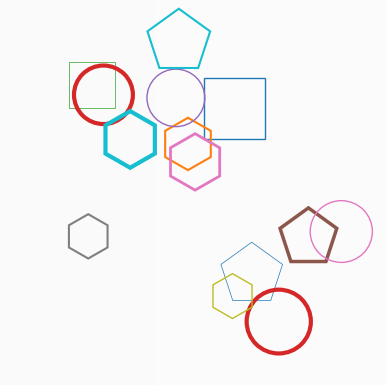[{"shape": "square", "thickness": 1, "radius": 0.39, "center": [0.606, 0.719]}, {"shape": "pentagon", "thickness": 0.5, "radius": 0.42, "center": [0.65, 0.287]}, {"shape": "hexagon", "thickness": 1.5, "radius": 0.34, "center": [0.485, 0.626]}, {"shape": "square", "thickness": 0.5, "radius": 0.29, "center": [0.238, 0.779]}, {"shape": "circle", "thickness": 3, "radius": 0.38, "center": [0.267, 0.754]}, {"shape": "circle", "thickness": 3, "radius": 0.41, "center": [0.719, 0.165]}, {"shape": "circle", "thickness": 1, "radius": 0.37, "center": [0.454, 0.746]}, {"shape": "pentagon", "thickness": 2.5, "radius": 0.38, "center": [0.796, 0.383]}, {"shape": "hexagon", "thickness": 2, "radius": 0.37, "center": [0.503, 0.579]}, {"shape": "circle", "thickness": 1, "radius": 0.4, "center": [0.881, 0.399]}, {"shape": "hexagon", "thickness": 1.5, "radius": 0.29, "center": [0.228, 0.386]}, {"shape": "hexagon", "thickness": 1, "radius": 0.29, "center": [0.6, 0.231]}, {"shape": "hexagon", "thickness": 3, "radius": 0.37, "center": [0.336, 0.638]}, {"shape": "pentagon", "thickness": 1.5, "radius": 0.43, "center": [0.461, 0.892]}]